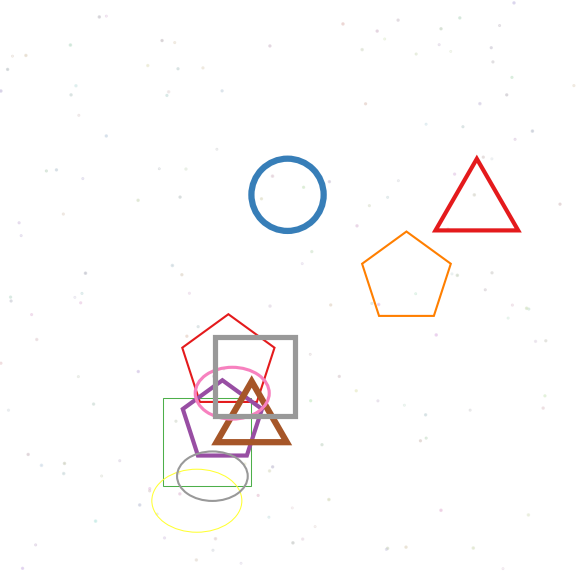[{"shape": "pentagon", "thickness": 1, "radius": 0.42, "center": [0.395, 0.371]}, {"shape": "triangle", "thickness": 2, "radius": 0.41, "center": [0.826, 0.641]}, {"shape": "circle", "thickness": 3, "radius": 0.31, "center": [0.498, 0.662]}, {"shape": "square", "thickness": 0.5, "radius": 0.38, "center": [0.358, 0.234]}, {"shape": "pentagon", "thickness": 2, "radius": 0.36, "center": [0.385, 0.269]}, {"shape": "pentagon", "thickness": 1, "radius": 0.4, "center": [0.704, 0.517]}, {"shape": "oval", "thickness": 0.5, "radius": 0.39, "center": [0.341, 0.132]}, {"shape": "triangle", "thickness": 3, "radius": 0.35, "center": [0.436, 0.268]}, {"shape": "oval", "thickness": 1.5, "radius": 0.32, "center": [0.402, 0.318]}, {"shape": "oval", "thickness": 1, "radius": 0.31, "center": [0.368, 0.175]}, {"shape": "square", "thickness": 2.5, "radius": 0.34, "center": [0.442, 0.347]}]